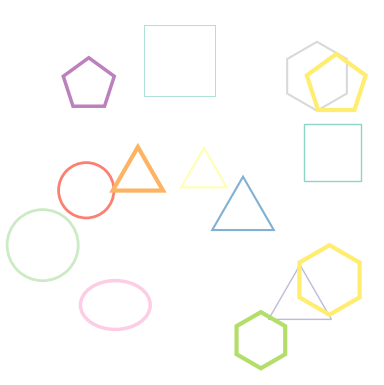[{"shape": "square", "thickness": 1, "radius": 0.37, "center": [0.863, 0.604]}, {"shape": "square", "thickness": 0.5, "radius": 0.46, "center": [0.467, 0.842]}, {"shape": "triangle", "thickness": 1.5, "radius": 0.34, "center": [0.53, 0.548]}, {"shape": "triangle", "thickness": 1, "radius": 0.47, "center": [0.779, 0.218]}, {"shape": "circle", "thickness": 2, "radius": 0.36, "center": [0.224, 0.506]}, {"shape": "triangle", "thickness": 1.5, "radius": 0.46, "center": [0.631, 0.449]}, {"shape": "triangle", "thickness": 3, "radius": 0.38, "center": [0.358, 0.543]}, {"shape": "hexagon", "thickness": 3, "radius": 0.36, "center": [0.678, 0.116]}, {"shape": "oval", "thickness": 2.5, "radius": 0.45, "center": [0.3, 0.208]}, {"shape": "hexagon", "thickness": 1.5, "radius": 0.45, "center": [0.823, 0.802]}, {"shape": "pentagon", "thickness": 2.5, "radius": 0.35, "center": [0.231, 0.78]}, {"shape": "circle", "thickness": 2, "radius": 0.46, "center": [0.111, 0.363]}, {"shape": "pentagon", "thickness": 3, "radius": 0.4, "center": [0.873, 0.779]}, {"shape": "hexagon", "thickness": 3, "radius": 0.45, "center": [0.856, 0.273]}]